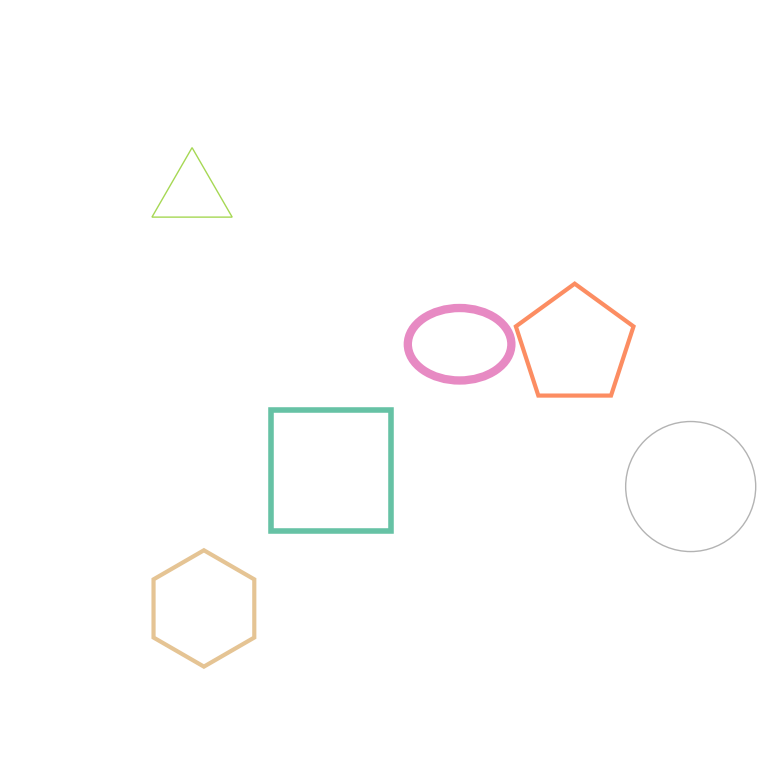[{"shape": "square", "thickness": 2, "radius": 0.39, "center": [0.43, 0.389]}, {"shape": "pentagon", "thickness": 1.5, "radius": 0.4, "center": [0.746, 0.551]}, {"shape": "oval", "thickness": 3, "radius": 0.34, "center": [0.597, 0.553]}, {"shape": "triangle", "thickness": 0.5, "radius": 0.3, "center": [0.249, 0.748]}, {"shape": "hexagon", "thickness": 1.5, "radius": 0.38, "center": [0.265, 0.21]}, {"shape": "circle", "thickness": 0.5, "radius": 0.42, "center": [0.897, 0.368]}]